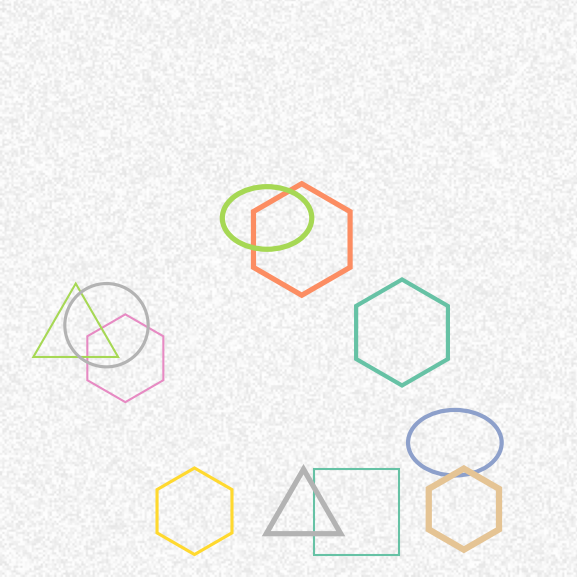[{"shape": "hexagon", "thickness": 2, "radius": 0.46, "center": [0.696, 0.423]}, {"shape": "square", "thickness": 1, "radius": 0.37, "center": [0.617, 0.113]}, {"shape": "hexagon", "thickness": 2.5, "radius": 0.48, "center": [0.523, 0.584]}, {"shape": "oval", "thickness": 2, "radius": 0.41, "center": [0.788, 0.233]}, {"shape": "hexagon", "thickness": 1, "radius": 0.38, "center": [0.217, 0.379]}, {"shape": "oval", "thickness": 2.5, "radius": 0.39, "center": [0.462, 0.622]}, {"shape": "triangle", "thickness": 1, "radius": 0.42, "center": [0.131, 0.423]}, {"shape": "hexagon", "thickness": 1.5, "radius": 0.37, "center": [0.337, 0.114]}, {"shape": "hexagon", "thickness": 3, "radius": 0.35, "center": [0.803, 0.118]}, {"shape": "circle", "thickness": 1.5, "radius": 0.36, "center": [0.184, 0.436]}, {"shape": "triangle", "thickness": 2.5, "radius": 0.37, "center": [0.526, 0.112]}]